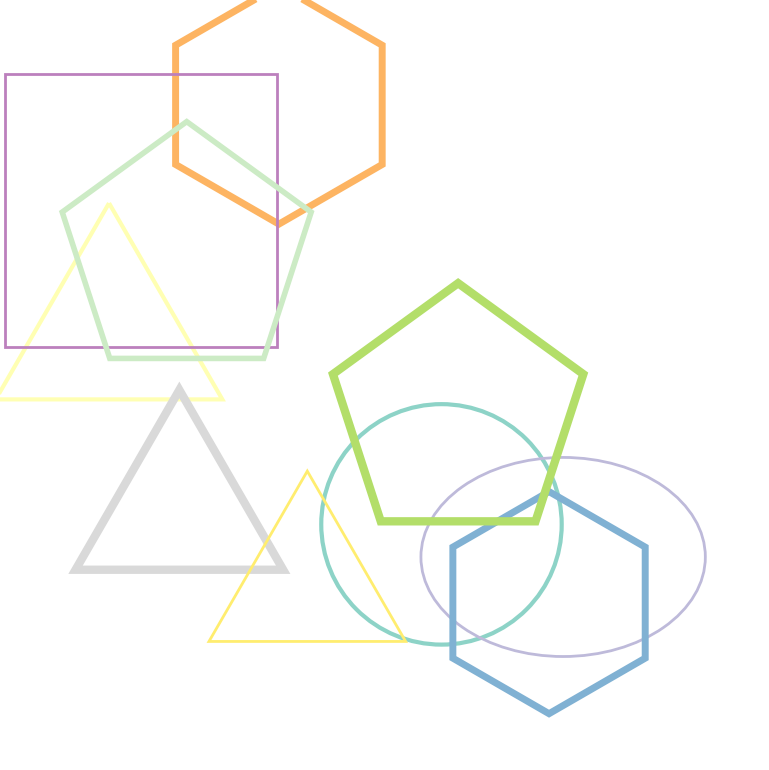[{"shape": "circle", "thickness": 1.5, "radius": 0.78, "center": [0.573, 0.319]}, {"shape": "triangle", "thickness": 1.5, "radius": 0.85, "center": [0.142, 0.566]}, {"shape": "oval", "thickness": 1, "radius": 0.92, "center": [0.731, 0.277]}, {"shape": "hexagon", "thickness": 2.5, "radius": 0.72, "center": [0.713, 0.217]}, {"shape": "hexagon", "thickness": 2.5, "radius": 0.77, "center": [0.362, 0.864]}, {"shape": "pentagon", "thickness": 3, "radius": 0.85, "center": [0.595, 0.461]}, {"shape": "triangle", "thickness": 3, "radius": 0.78, "center": [0.233, 0.338]}, {"shape": "square", "thickness": 1, "radius": 0.88, "center": [0.183, 0.727]}, {"shape": "pentagon", "thickness": 2, "radius": 0.85, "center": [0.242, 0.672]}, {"shape": "triangle", "thickness": 1, "radius": 0.74, "center": [0.399, 0.241]}]